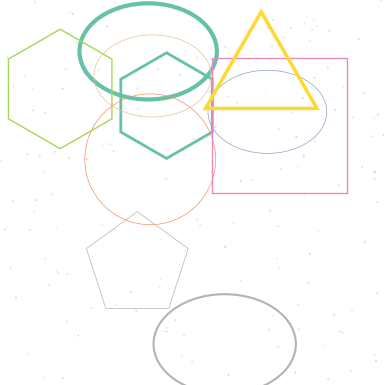[{"shape": "oval", "thickness": 3, "radius": 0.89, "center": [0.385, 0.867]}, {"shape": "hexagon", "thickness": 2, "radius": 0.69, "center": [0.433, 0.726]}, {"shape": "circle", "thickness": 0.5, "radius": 0.85, "center": [0.39, 0.586]}, {"shape": "oval", "thickness": 0.5, "radius": 0.77, "center": [0.695, 0.71]}, {"shape": "square", "thickness": 1, "radius": 0.87, "center": [0.726, 0.674]}, {"shape": "hexagon", "thickness": 1, "radius": 0.78, "center": [0.156, 0.769]}, {"shape": "triangle", "thickness": 2.5, "radius": 0.84, "center": [0.679, 0.802]}, {"shape": "oval", "thickness": 0.5, "radius": 0.76, "center": [0.396, 0.803]}, {"shape": "oval", "thickness": 1.5, "radius": 0.92, "center": [0.584, 0.106]}, {"shape": "pentagon", "thickness": 0.5, "radius": 0.69, "center": [0.357, 0.311]}]